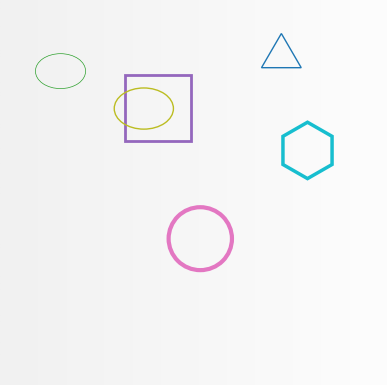[{"shape": "triangle", "thickness": 1, "radius": 0.3, "center": [0.726, 0.854]}, {"shape": "oval", "thickness": 0.5, "radius": 0.32, "center": [0.156, 0.815]}, {"shape": "square", "thickness": 2, "radius": 0.43, "center": [0.409, 0.72]}, {"shape": "circle", "thickness": 3, "radius": 0.41, "center": [0.517, 0.38]}, {"shape": "oval", "thickness": 1, "radius": 0.38, "center": [0.371, 0.718]}, {"shape": "hexagon", "thickness": 2.5, "radius": 0.37, "center": [0.794, 0.609]}]